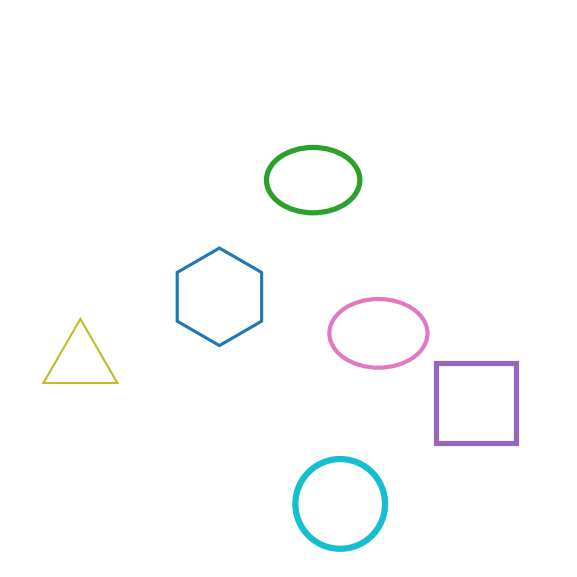[{"shape": "hexagon", "thickness": 1.5, "radius": 0.42, "center": [0.38, 0.485]}, {"shape": "oval", "thickness": 2.5, "radius": 0.4, "center": [0.542, 0.687]}, {"shape": "square", "thickness": 2.5, "radius": 0.35, "center": [0.825, 0.301]}, {"shape": "oval", "thickness": 2, "radius": 0.42, "center": [0.655, 0.422]}, {"shape": "triangle", "thickness": 1, "radius": 0.37, "center": [0.139, 0.373]}, {"shape": "circle", "thickness": 3, "radius": 0.39, "center": [0.589, 0.127]}]